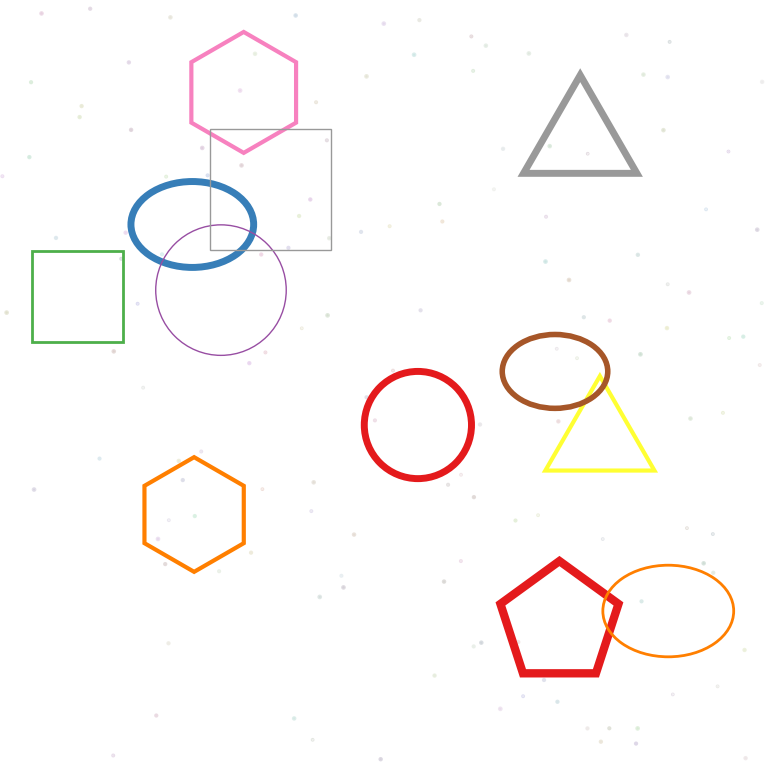[{"shape": "pentagon", "thickness": 3, "radius": 0.4, "center": [0.727, 0.191]}, {"shape": "circle", "thickness": 2.5, "radius": 0.35, "center": [0.543, 0.448]}, {"shape": "oval", "thickness": 2.5, "radius": 0.4, "center": [0.25, 0.708]}, {"shape": "square", "thickness": 1, "radius": 0.3, "center": [0.1, 0.615]}, {"shape": "circle", "thickness": 0.5, "radius": 0.42, "center": [0.287, 0.623]}, {"shape": "oval", "thickness": 1, "radius": 0.42, "center": [0.868, 0.206]}, {"shape": "hexagon", "thickness": 1.5, "radius": 0.37, "center": [0.252, 0.332]}, {"shape": "triangle", "thickness": 1.5, "radius": 0.41, "center": [0.779, 0.43]}, {"shape": "oval", "thickness": 2, "radius": 0.34, "center": [0.721, 0.518]}, {"shape": "hexagon", "thickness": 1.5, "radius": 0.39, "center": [0.317, 0.88]}, {"shape": "triangle", "thickness": 2.5, "radius": 0.42, "center": [0.754, 0.817]}, {"shape": "square", "thickness": 0.5, "radius": 0.39, "center": [0.352, 0.754]}]